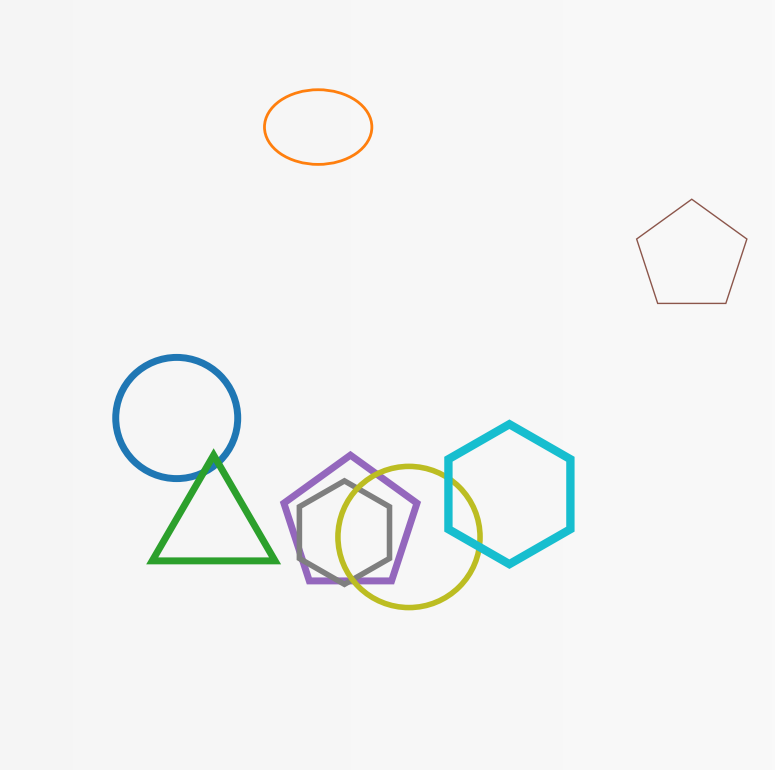[{"shape": "circle", "thickness": 2.5, "radius": 0.39, "center": [0.228, 0.457]}, {"shape": "oval", "thickness": 1, "radius": 0.35, "center": [0.411, 0.835]}, {"shape": "triangle", "thickness": 2.5, "radius": 0.46, "center": [0.276, 0.317]}, {"shape": "pentagon", "thickness": 2.5, "radius": 0.45, "center": [0.452, 0.319]}, {"shape": "pentagon", "thickness": 0.5, "radius": 0.37, "center": [0.893, 0.666]}, {"shape": "hexagon", "thickness": 2, "radius": 0.34, "center": [0.444, 0.308]}, {"shape": "circle", "thickness": 2, "radius": 0.46, "center": [0.528, 0.303]}, {"shape": "hexagon", "thickness": 3, "radius": 0.45, "center": [0.657, 0.358]}]